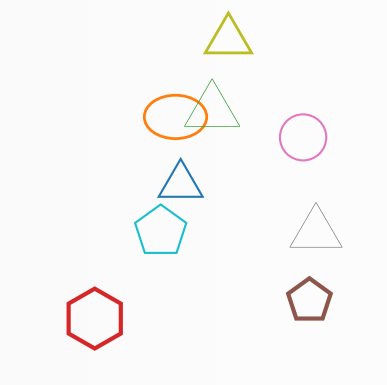[{"shape": "triangle", "thickness": 1.5, "radius": 0.33, "center": [0.466, 0.522]}, {"shape": "oval", "thickness": 2, "radius": 0.4, "center": [0.453, 0.696]}, {"shape": "triangle", "thickness": 0.5, "radius": 0.41, "center": [0.547, 0.713]}, {"shape": "hexagon", "thickness": 3, "radius": 0.39, "center": [0.244, 0.173]}, {"shape": "pentagon", "thickness": 3, "radius": 0.29, "center": [0.799, 0.219]}, {"shape": "circle", "thickness": 1.5, "radius": 0.3, "center": [0.782, 0.643]}, {"shape": "triangle", "thickness": 0.5, "radius": 0.39, "center": [0.816, 0.397]}, {"shape": "triangle", "thickness": 2, "radius": 0.35, "center": [0.589, 0.897]}, {"shape": "pentagon", "thickness": 1.5, "radius": 0.35, "center": [0.415, 0.399]}]